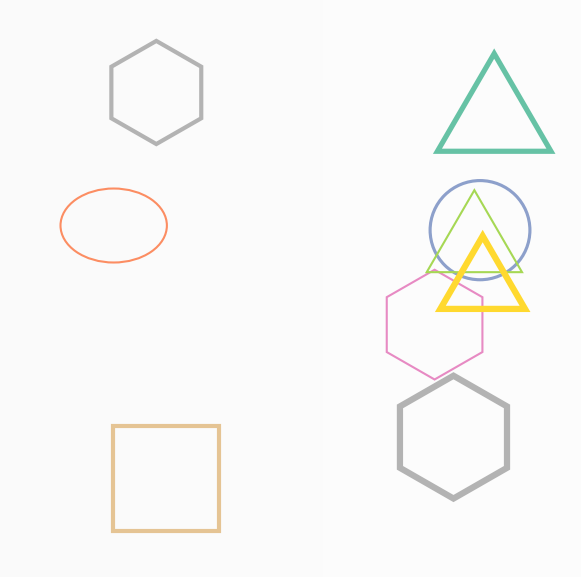[{"shape": "triangle", "thickness": 2.5, "radius": 0.56, "center": [0.85, 0.794]}, {"shape": "oval", "thickness": 1, "radius": 0.46, "center": [0.196, 0.609]}, {"shape": "circle", "thickness": 1.5, "radius": 0.43, "center": [0.826, 0.601]}, {"shape": "hexagon", "thickness": 1, "radius": 0.48, "center": [0.748, 0.437]}, {"shape": "triangle", "thickness": 1, "radius": 0.47, "center": [0.816, 0.575]}, {"shape": "triangle", "thickness": 3, "radius": 0.42, "center": [0.83, 0.506]}, {"shape": "square", "thickness": 2, "radius": 0.46, "center": [0.285, 0.171]}, {"shape": "hexagon", "thickness": 3, "radius": 0.53, "center": [0.78, 0.242]}, {"shape": "hexagon", "thickness": 2, "radius": 0.45, "center": [0.269, 0.839]}]